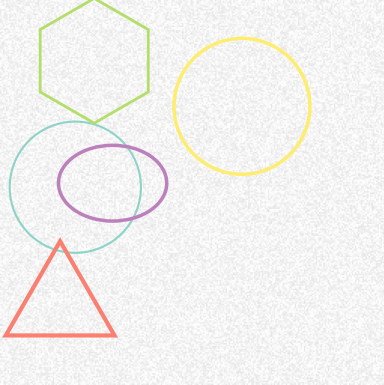[{"shape": "circle", "thickness": 1.5, "radius": 0.85, "center": [0.196, 0.514]}, {"shape": "triangle", "thickness": 3, "radius": 0.82, "center": [0.156, 0.21]}, {"shape": "hexagon", "thickness": 2, "radius": 0.81, "center": [0.245, 0.842]}, {"shape": "oval", "thickness": 2.5, "radius": 0.7, "center": [0.293, 0.524]}, {"shape": "circle", "thickness": 2.5, "radius": 0.88, "center": [0.628, 0.724]}]